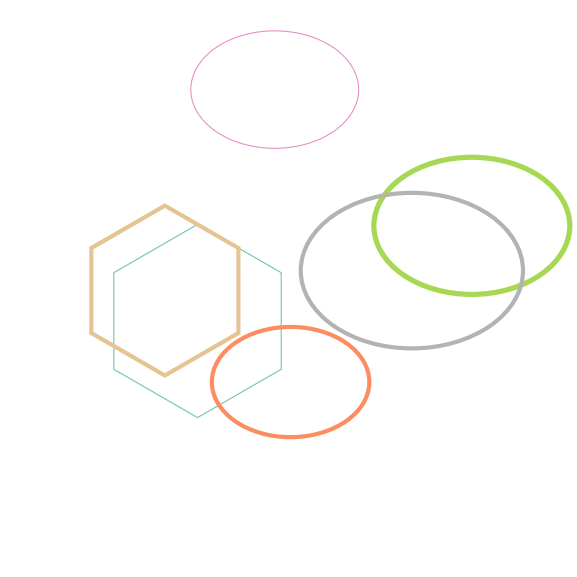[{"shape": "hexagon", "thickness": 0.5, "radius": 0.84, "center": [0.342, 0.443]}, {"shape": "oval", "thickness": 2, "radius": 0.68, "center": [0.503, 0.338]}, {"shape": "oval", "thickness": 0.5, "radius": 0.73, "center": [0.476, 0.844]}, {"shape": "oval", "thickness": 2.5, "radius": 0.85, "center": [0.817, 0.608]}, {"shape": "hexagon", "thickness": 2, "radius": 0.74, "center": [0.286, 0.496]}, {"shape": "oval", "thickness": 2, "radius": 0.96, "center": [0.713, 0.531]}]